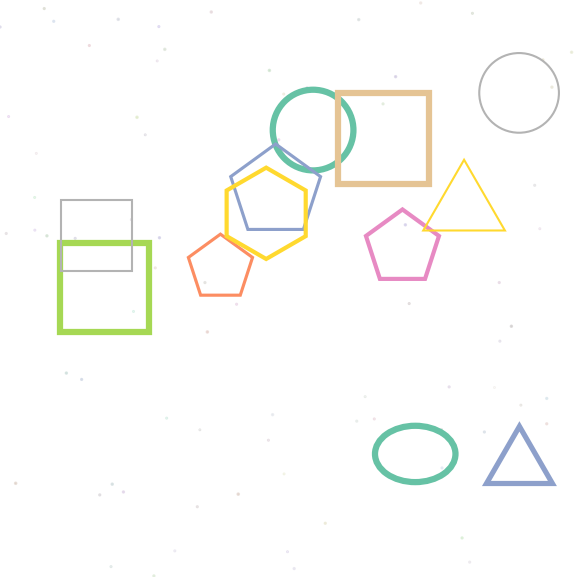[{"shape": "circle", "thickness": 3, "radius": 0.35, "center": [0.542, 0.774]}, {"shape": "oval", "thickness": 3, "radius": 0.35, "center": [0.719, 0.213]}, {"shape": "pentagon", "thickness": 1.5, "radius": 0.29, "center": [0.382, 0.535]}, {"shape": "triangle", "thickness": 2.5, "radius": 0.33, "center": [0.899, 0.195]}, {"shape": "pentagon", "thickness": 1.5, "radius": 0.41, "center": [0.477, 0.668]}, {"shape": "pentagon", "thickness": 2, "radius": 0.33, "center": [0.697, 0.57]}, {"shape": "square", "thickness": 3, "radius": 0.39, "center": [0.181, 0.501]}, {"shape": "triangle", "thickness": 1, "radius": 0.41, "center": [0.804, 0.641]}, {"shape": "hexagon", "thickness": 2, "radius": 0.4, "center": [0.461, 0.63]}, {"shape": "square", "thickness": 3, "radius": 0.4, "center": [0.664, 0.76]}, {"shape": "circle", "thickness": 1, "radius": 0.34, "center": [0.899, 0.838]}, {"shape": "square", "thickness": 1, "radius": 0.31, "center": [0.168, 0.591]}]